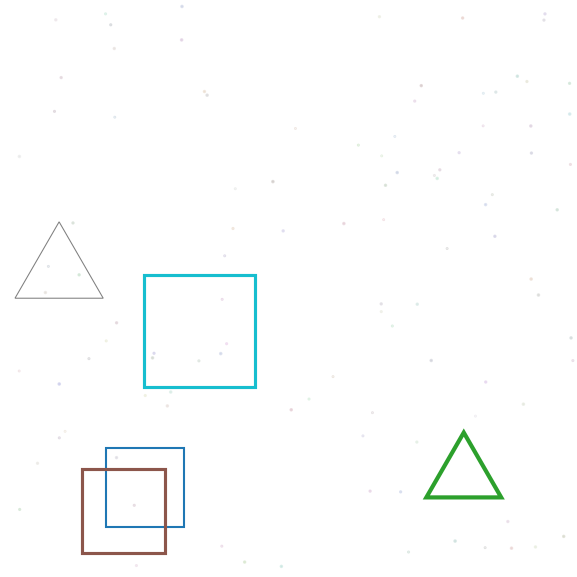[{"shape": "square", "thickness": 1, "radius": 0.34, "center": [0.251, 0.155]}, {"shape": "triangle", "thickness": 2, "radius": 0.37, "center": [0.803, 0.175]}, {"shape": "square", "thickness": 1.5, "radius": 0.36, "center": [0.214, 0.114]}, {"shape": "triangle", "thickness": 0.5, "radius": 0.44, "center": [0.102, 0.527]}, {"shape": "square", "thickness": 1.5, "radius": 0.48, "center": [0.345, 0.426]}]